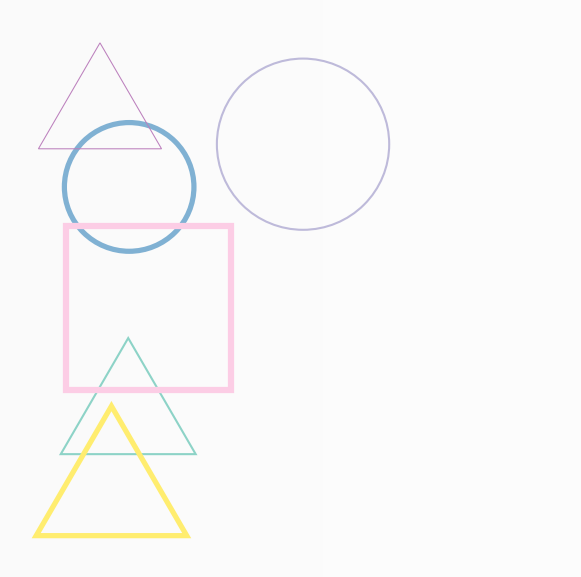[{"shape": "triangle", "thickness": 1, "radius": 0.67, "center": [0.221, 0.28]}, {"shape": "circle", "thickness": 1, "radius": 0.74, "center": [0.521, 0.749]}, {"shape": "circle", "thickness": 2.5, "radius": 0.56, "center": [0.222, 0.675]}, {"shape": "square", "thickness": 3, "radius": 0.71, "center": [0.256, 0.465]}, {"shape": "triangle", "thickness": 0.5, "radius": 0.61, "center": [0.172, 0.803]}, {"shape": "triangle", "thickness": 2.5, "radius": 0.75, "center": [0.192, 0.146]}]